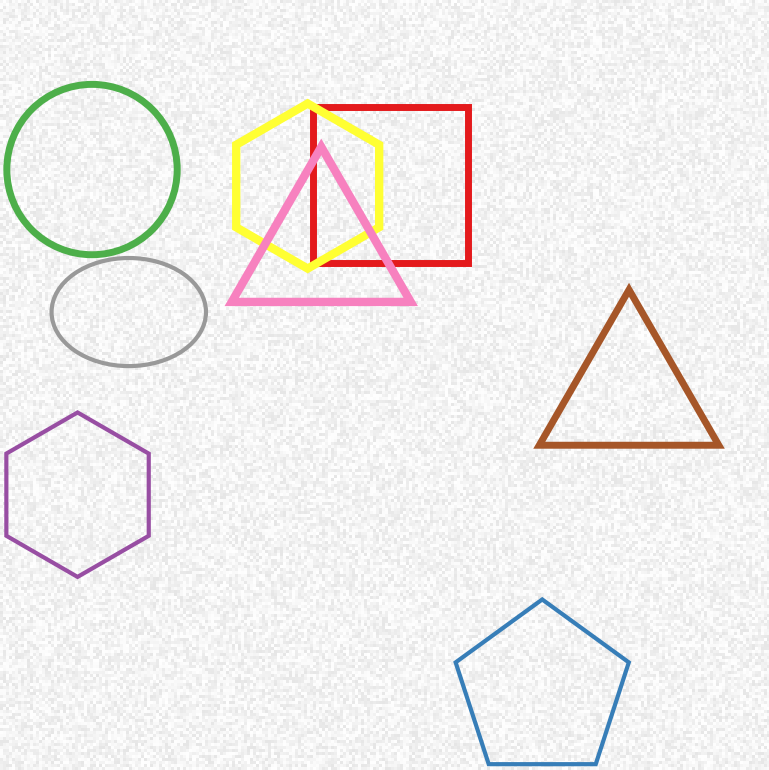[{"shape": "square", "thickness": 2.5, "radius": 0.5, "center": [0.507, 0.76]}, {"shape": "pentagon", "thickness": 1.5, "radius": 0.59, "center": [0.704, 0.103]}, {"shape": "circle", "thickness": 2.5, "radius": 0.55, "center": [0.119, 0.78]}, {"shape": "hexagon", "thickness": 1.5, "radius": 0.53, "center": [0.101, 0.358]}, {"shape": "hexagon", "thickness": 3, "radius": 0.54, "center": [0.4, 0.758]}, {"shape": "triangle", "thickness": 2.5, "radius": 0.67, "center": [0.817, 0.489]}, {"shape": "triangle", "thickness": 3, "radius": 0.67, "center": [0.417, 0.675]}, {"shape": "oval", "thickness": 1.5, "radius": 0.5, "center": [0.167, 0.595]}]